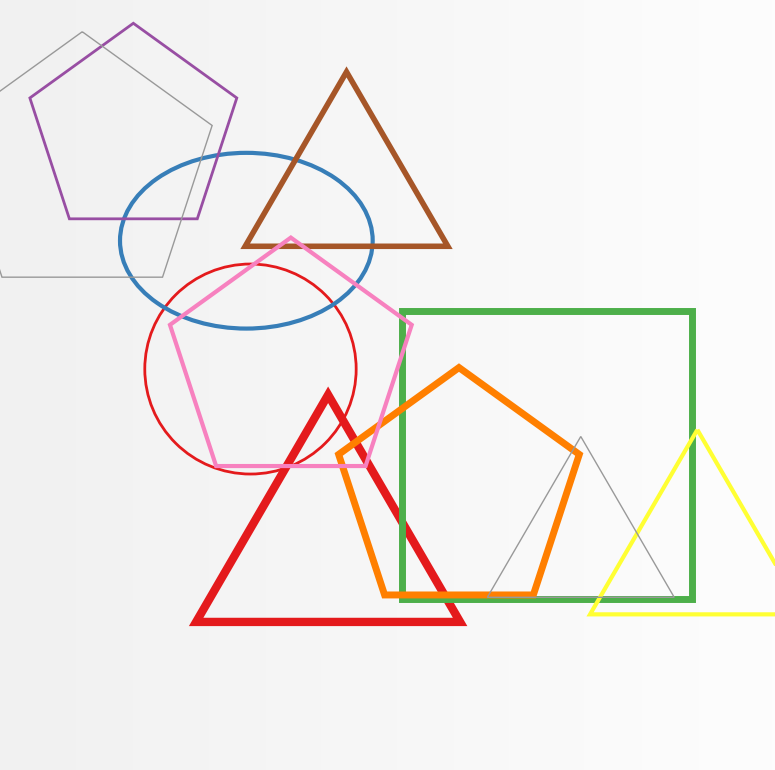[{"shape": "triangle", "thickness": 3, "radius": 0.98, "center": [0.423, 0.291]}, {"shape": "circle", "thickness": 1, "radius": 0.68, "center": [0.323, 0.521]}, {"shape": "oval", "thickness": 1.5, "radius": 0.82, "center": [0.318, 0.687]}, {"shape": "square", "thickness": 2.5, "radius": 0.94, "center": [0.706, 0.409]}, {"shape": "pentagon", "thickness": 1, "radius": 0.7, "center": [0.172, 0.829]}, {"shape": "pentagon", "thickness": 2.5, "radius": 0.82, "center": [0.592, 0.359]}, {"shape": "triangle", "thickness": 1.5, "radius": 0.8, "center": [0.9, 0.282]}, {"shape": "triangle", "thickness": 2, "radius": 0.75, "center": [0.447, 0.756]}, {"shape": "pentagon", "thickness": 1.5, "radius": 0.82, "center": [0.375, 0.527]}, {"shape": "pentagon", "thickness": 0.5, "radius": 0.88, "center": [0.106, 0.783]}, {"shape": "triangle", "thickness": 0.5, "radius": 0.7, "center": [0.749, 0.294]}]